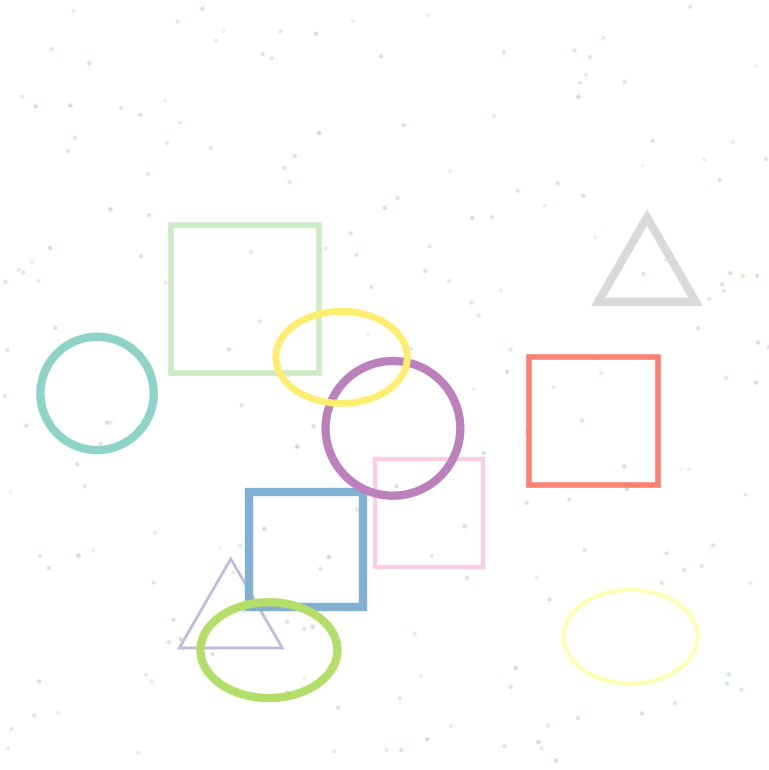[{"shape": "circle", "thickness": 3, "radius": 0.37, "center": [0.126, 0.489]}, {"shape": "oval", "thickness": 1.5, "radius": 0.43, "center": [0.819, 0.173]}, {"shape": "triangle", "thickness": 1, "radius": 0.39, "center": [0.3, 0.197]}, {"shape": "square", "thickness": 2, "radius": 0.42, "center": [0.771, 0.453]}, {"shape": "square", "thickness": 3, "radius": 0.37, "center": [0.397, 0.287]}, {"shape": "oval", "thickness": 3, "radius": 0.44, "center": [0.349, 0.156]}, {"shape": "square", "thickness": 1.5, "radius": 0.35, "center": [0.557, 0.333]}, {"shape": "triangle", "thickness": 3, "radius": 0.37, "center": [0.84, 0.645]}, {"shape": "circle", "thickness": 3, "radius": 0.44, "center": [0.51, 0.444]}, {"shape": "square", "thickness": 2, "radius": 0.48, "center": [0.318, 0.612]}, {"shape": "oval", "thickness": 2.5, "radius": 0.43, "center": [0.444, 0.536]}]